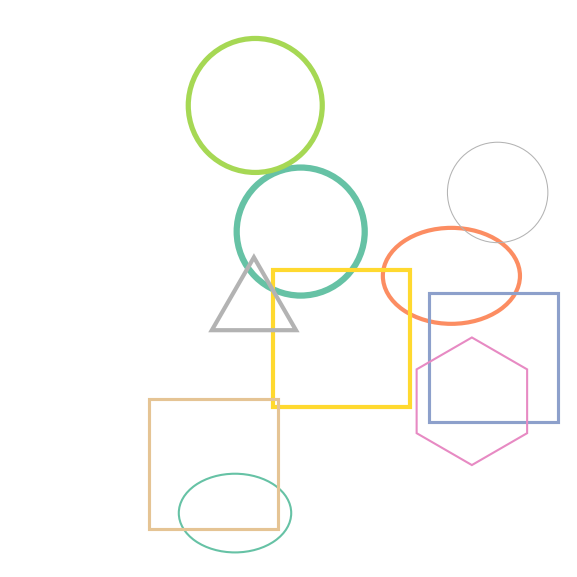[{"shape": "oval", "thickness": 1, "radius": 0.49, "center": [0.407, 0.111]}, {"shape": "circle", "thickness": 3, "radius": 0.55, "center": [0.521, 0.598]}, {"shape": "oval", "thickness": 2, "radius": 0.59, "center": [0.782, 0.521]}, {"shape": "square", "thickness": 1.5, "radius": 0.56, "center": [0.854, 0.38]}, {"shape": "hexagon", "thickness": 1, "radius": 0.55, "center": [0.817, 0.304]}, {"shape": "circle", "thickness": 2.5, "radius": 0.58, "center": [0.442, 0.817]}, {"shape": "square", "thickness": 2, "radius": 0.59, "center": [0.591, 0.413]}, {"shape": "square", "thickness": 1.5, "radius": 0.56, "center": [0.369, 0.196]}, {"shape": "triangle", "thickness": 2, "radius": 0.42, "center": [0.44, 0.469]}, {"shape": "circle", "thickness": 0.5, "radius": 0.43, "center": [0.862, 0.666]}]